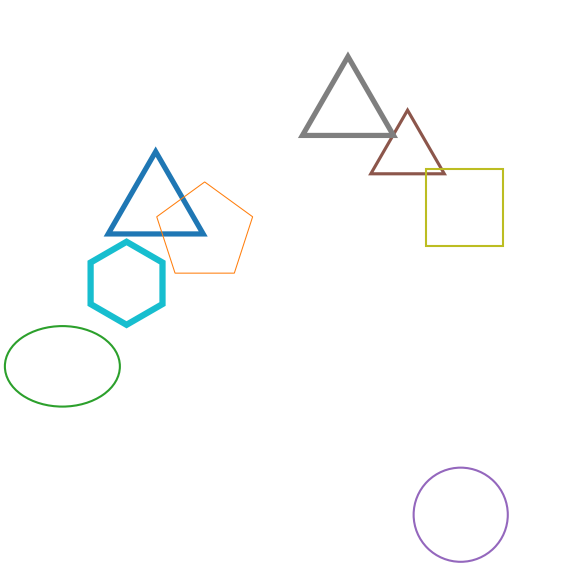[{"shape": "triangle", "thickness": 2.5, "radius": 0.48, "center": [0.27, 0.642]}, {"shape": "pentagon", "thickness": 0.5, "radius": 0.44, "center": [0.354, 0.597]}, {"shape": "oval", "thickness": 1, "radius": 0.5, "center": [0.108, 0.365]}, {"shape": "circle", "thickness": 1, "radius": 0.41, "center": [0.798, 0.108]}, {"shape": "triangle", "thickness": 1.5, "radius": 0.37, "center": [0.706, 0.735]}, {"shape": "triangle", "thickness": 2.5, "radius": 0.46, "center": [0.603, 0.81]}, {"shape": "square", "thickness": 1, "radius": 0.33, "center": [0.804, 0.639]}, {"shape": "hexagon", "thickness": 3, "radius": 0.36, "center": [0.219, 0.509]}]